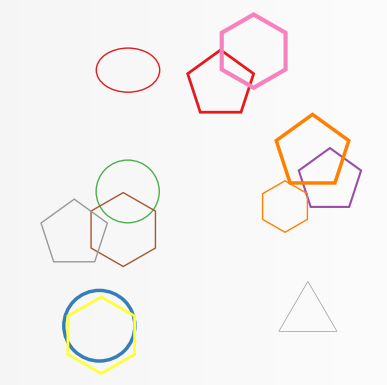[{"shape": "oval", "thickness": 1, "radius": 0.41, "center": [0.33, 0.818]}, {"shape": "pentagon", "thickness": 2, "radius": 0.45, "center": [0.569, 0.781]}, {"shape": "circle", "thickness": 2.5, "radius": 0.46, "center": [0.256, 0.154]}, {"shape": "circle", "thickness": 1, "radius": 0.41, "center": [0.33, 0.503]}, {"shape": "pentagon", "thickness": 1.5, "radius": 0.42, "center": [0.851, 0.531]}, {"shape": "hexagon", "thickness": 1, "radius": 0.33, "center": [0.735, 0.464]}, {"shape": "pentagon", "thickness": 2.5, "radius": 0.49, "center": [0.806, 0.604]}, {"shape": "hexagon", "thickness": 2, "radius": 0.5, "center": [0.261, 0.129]}, {"shape": "hexagon", "thickness": 1, "radius": 0.48, "center": [0.318, 0.404]}, {"shape": "hexagon", "thickness": 3, "radius": 0.48, "center": [0.655, 0.867]}, {"shape": "triangle", "thickness": 0.5, "radius": 0.43, "center": [0.795, 0.183]}, {"shape": "pentagon", "thickness": 1, "radius": 0.45, "center": [0.191, 0.393]}]